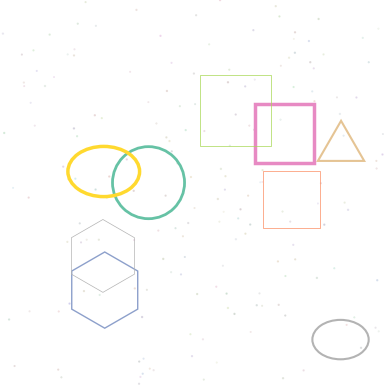[{"shape": "circle", "thickness": 2, "radius": 0.47, "center": [0.386, 0.526]}, {"shape": "square", "thickness": 0.5, "radius": 0.37, "center": [0.757, 0.482]}, {"shape": "hexagon", "thickness": 1, "radius": 0.49, "center": [0.272, 0.247]}, {"shape": "square", "thickness": 2.5, "radius": 0.39, "center": [0.739, 0.653]}, {"shape": "square", "thickness": 0.5, "radius": 0.46, "center": [0.612, 0.713]}, {"shape": "oval", "thickness": 2.5, "radius": 0.47, "center": [0.269, 0.555]}, {"shape": "triangle", "thickness": 1.5, "radius": 0.35, "center": [0.886, 0.617]}, {"shape": "oval", "thickness": 1.5, "radius": 0.37, "center": [0.884, 0.118]}, {"shape": "hexagon", "thickness": 0.5, "radius": 0.47, "center": [0.267, 0.335]}]